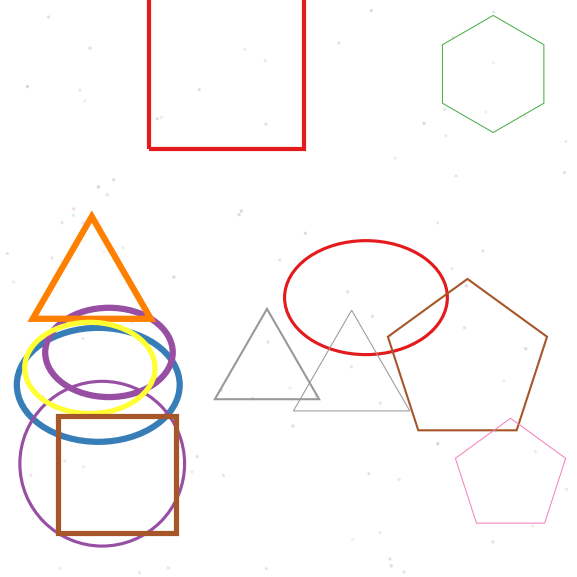[{"shape": "oval", "thickness": 1.5, "radius": 0.7, "center": [0.634, 0.484]}, {"shape": "square", "thickness": 2, "radius": 0.67, "center": [0.392, 0.875]}, {"shape": "oval", "thickness": 3, "radius": 0.71, "center": [0.17, 0.333]}, {"shape": "hexagon", "thickness": 0.5, "radius": 0.51, "center": [0.854, 0.871]}, {"shape": "circle", "thickness": 1.5, "radius": 0.71, "center": [0.177, 0.196]}, {"shape": "oval", "thickness": 3, "radius": 0.55, "center": [0.189, 0.389]}, {"shape": "triangle", "thickness": 3, "radius": 0.59, "center": [0.159, 0.506]}, {"shape": "oval", "thickness": 2.5, "radius": 0.56, "center": [0.156, 0.362]}, {"shape": "square", "thickness": 2.5, "radius": 0.51, "center": [0.203, 0.178]}, {"shape": "pentagon", "thickness": 1, "radius": 0.72, "center": [0.809, 0.371]}, {"shape": "pentagon", "thickness": 0.5, "radius": 0.5, "center": [0.884, 0.174]}, {"shape": "triangle", "thickness": 1, "radius": 0.52, "center": [0.462, 0.36]}, {"shape": "triangle", "thickness": 0.5, "radius": 0.58, "center": [0.609, 0.346]}]